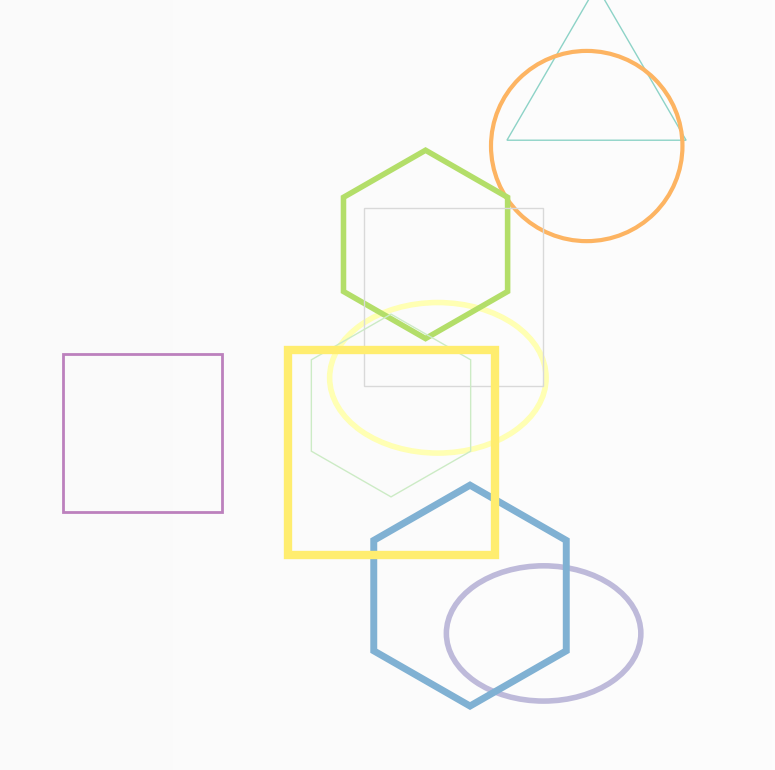[{"shape": "triangle", "thickness": 0.5, "radius": 0.67, "center": [0.77, 0.885]}, {"shape": "oval", "thickness": 2, "radius": 0.7, "center": [0.565, 0.509]}, {"shape": "oval", "thickness": 2, "radius": 0.63, "center": [0.701, 0.177]}, {"shape": "hexagon", "thickness": 2.5, "radius": 0.72, "center": [0.606, 0.226]}, {"shape": "circle", "thickness": 1.5, "radius": 0.62, "center": [0.757, 0.81]}, {"shape": "hexagon", "thickness": 2, "radius": 0.61, "center": [0.549, 0.683]}, {"shape": "square", "thickness": 0.5, "radius": 0.58, "center": [0.585, 0.614]}, {"shape": "square", "thickness": 1, "radius": 0.51, "center": [0.184, 0.437]}, {"shape": "hexagon", "thickness": 0.5, "radius": 0.59, "center": [0.505, 0.473]}, {"shape": "square", "thickness": 3, "radius": 0.67, "center": [0.505, 0.412]}]